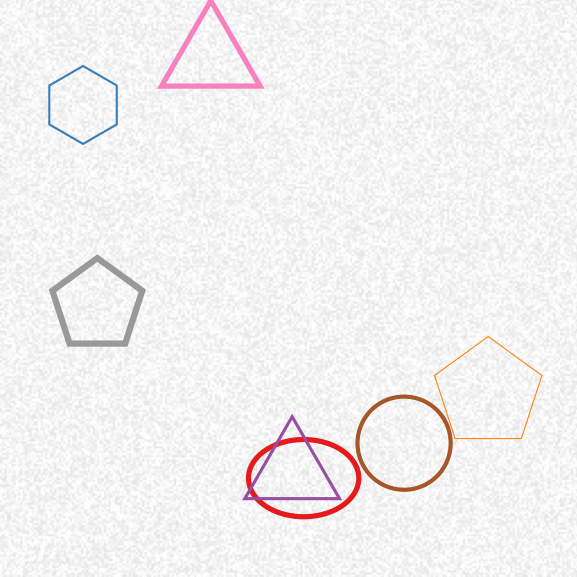[{"shape": "oval", "thickness": 2.5, "radius": 0.48, "center": [0.526, 0.171]}, {"shape": "hexagon", "thickness": 1, "radius": 0.34, "center": [0.144, 0.817]}, {"shape": "triangle", "thickness": 1.5, "radius": 0.47, "center": [0.506, 0.183]}, {"shape": "pentagon", "thickness": 0.5, "radius": 0.49, "center": [0.845, 0.319]}, {"shape": "circle", "thickness": 2, "radius": 0.4, "center": [0.7, 0.232]}, {"shape": "triangle", "thickness": 2.5, "radius": 0.49, "center": [0.365, 0.899]}, {"shape": "pentagon", "thickness": 3, "radius": 0.41, "center": [0.169, 0.47]}]